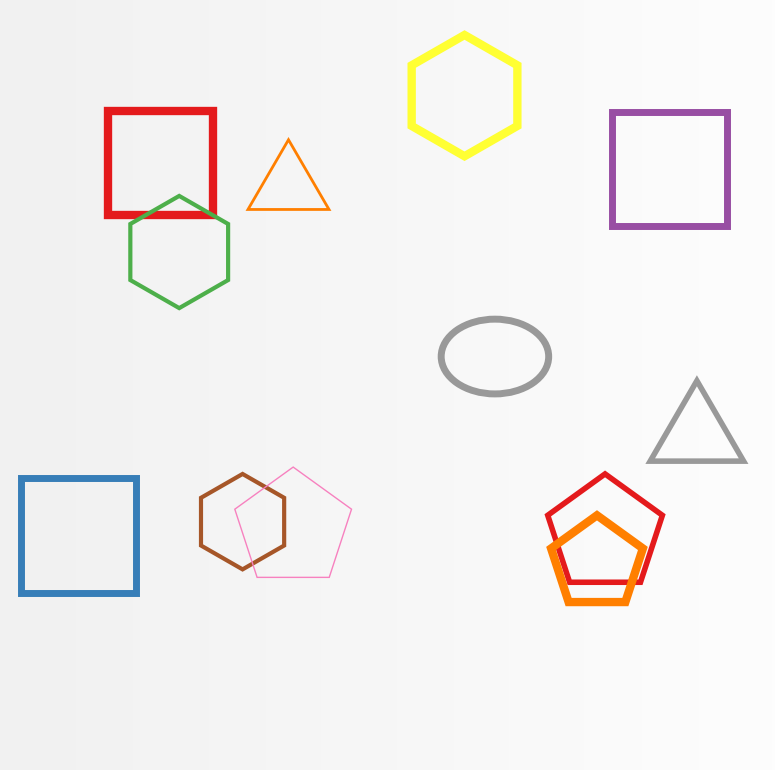[{"shape": "square", "thickness": 3, "radius": 0.34, "center": [0.208, 0.788]}, {"shape": "pentagon", "thickness": 2, "radius": 0.39, "center": [0.781, 0.307]}, {"shape": "square", "thickness": 2.5, "radius": 0.37, "center": [0.101, 0.305]}, {"shape": "hexagon", "thickness": 1.5, "radius": 0.36, "center": [0.231, 0.673]}, {"shape": "square", "thickness": 2.5, "radius": 0.37, "center": [0.864, 0.78]}, {"shape": "triangle", "thickness": 1, "radius": 0.3, "center": [0.372, 0.758]}, {"shape": "pentagon", "thickness": 3, "radius": 0.31, "center": [0.77, 0.268]}, {"shape": "hexagon", "thickness": 3, "radius": 0.39, "center": [0.599, 0.876]}, {"shape": "hexagon", "thickness": 1.5, "radius": 0.31, "center": [0.313, 0.323]}, {"shape": "pentagon", "thickness": 0.5, "radius": 0.4, "center": [0.378, 0.314]}, {"shape": "triangle", "thickness": 2, "radius": 0.35, "center": [0.899, 0.436]}, {"shape": "oval", "thickness": 2.5, "radius": 0.35, "center": [0.639, 0.537]}]